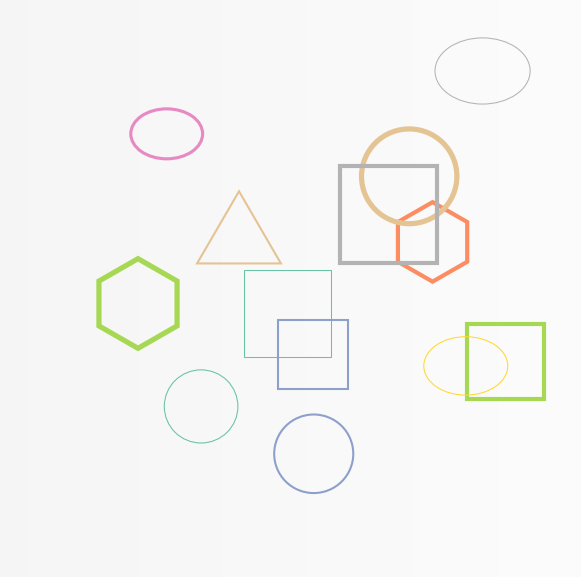[{"shape": "circle", "thickness": 0.5, "radius": 0.32, "center": [0.346, 0.295]}, {"shape": "square", "thickness": 0.5, "radius": 0.37, "center": [0.495, 0.456]}, {"shape": "hexagon", "thickness": 2, "radius": 0.34, "center": [0.744, 0.58]}, {"shape": "circle", "thickness": 1, "radius": 0.34, "center": [0.54, 0.213]}, {"shape": "square", "thickness": 1, "radius": 0.3, "center": [0.538, 0.385]}, {"shape": "oval", "thickness": 1.5, "radius": 0.31, "center": [0.287, 0.767]}, {"shape": "hexagon", "thickness": 2.5, "radius": 0.39, "center": [0.237, 0.474]}, {"shape": "square", "thickness": 2, "radius": 0.33, "center": [0.87, 0.373]}, {"shape": "oval", "thickness": 0.5, "radius": 0.36, "center": [0.801, 0.366]}, {"shape": "circle", "thickness": 2.5, "radius": 0.41, "center": [0.704, 0.694]}, {"shape": "triangle", "thickness": 1, "radius": 0.42, "center": [0.411, 0.585]}, {"shape": "square", "thickness": 2, "radius": 0.42, "center": [0.668, 0.627]}, {"shape": "oval", "thickness": 0.5, "radius": 0.41, "center": [0.83, 0.876]}]